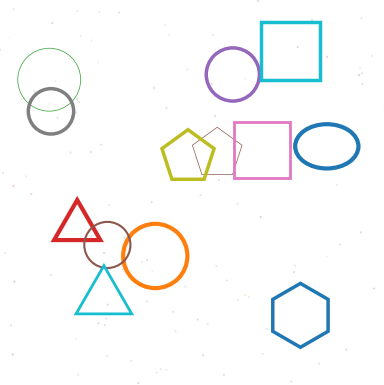[{"shape": "hexagon", "thickness": 2.5, "radius": 0.41, "center": [0.78, 0.181]}, {"shape": "oval", "thickness": 3, "radius": 0.41, "center": [0.849, 0.62]}, {"shape": "circle", "thickness": 3, "radius": 0.42, "center": [0.403, 0.335]}, {"shape": "circle", "thickness": 0.5, "radius": 0.41, "center": [0.128, 0.793]}, {"shape": "triangle", "thickness": 3, "radius": 0.35, "center": [0.201, 0.411]}, {"shape": "circle", "thickness": 2.5, "radius": 0.35, "center": [0.605, 0.807]}, {"shape": "circle", "thickness": 1.5, "radius": 0.3, "center": [0.279, 0.364]}, {"shape": "pentagon", "thickness": 0.5, "radius": 0.34, "center": [0.564, 0.602]}, {"shape": "square", "thickness": 2, "radius": 0.36, "center": [0.68, 0.61]}, {"shape": "circle", "thickness": 2.5, "radius": 0.29, "center": [0.132, 0.711]}, {"shape": "pentagon", "thickness": 2.5, "radius": 0.36, "center": [0.488, 0.592]}, {"shape": "square", "thickness": 2.5, "radius": 0.38, "center": [0.755, 0.867]}, {"shape": "triangle", "thickness": 2, "radius": 0.42, "center": [0.27, 0.226]}]